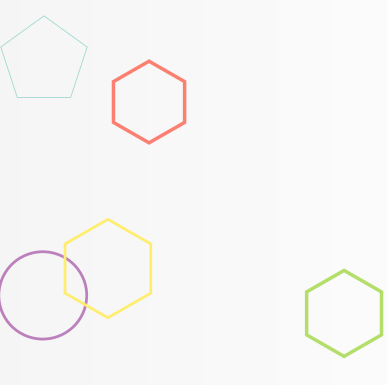[{"shape": "pentagon", "thickness": 0.5, "radius": 0.59, "center": [0.113, 0.842]}, {"shape": "hexagon", "thickness": 2.5, "radius": 0.53, "center": [0.385, 0.735]}, {"shape": "hexagon", "thickness": 2.5, "radius": 0.56, "center": [0.888, 0.186]}, {"shape": "circle", "thickness": 2, "radius": 0.57, "center": [0.11, 0.233]}, {"shape": "hexagon", "thickness": 2, "radius": 0.64, "center": [0.278, 0.302]}]